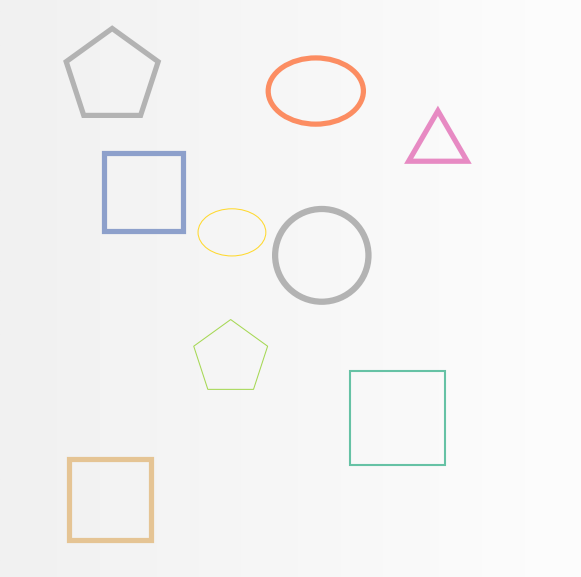[{"shape": "square", "thickness": 1, "radius": 0.41, "center": [0.684, 0.275]}, {"shape": "oval", "thickness": 2.5, "radius": 0.41, "center": [0.543, 0.841]}, {"shape": "square", "thickness": 2.5, "radius": 0.34, "center": [0.247, 0.667]}, {"shape": "triangle", "thickness": 2.5, "radius": 0.29, "center": [0.753, 0.749]}, {"shape": "pentagon", "thickness": 0.5, "radius": 0.33, "center": [0.397, 0.379]}, {"shape": "oval", "thickness": 0.5, "radius": 0.29, "center": [0.399, 0.597]}, {"shape": "square", "thickness": 2.5, "radius": 0.35, "center": [0.19, 0.134]}, {"shape": "circle", "thickness": 3, "radius": 0.4, "center": [0.554, 0.557]}, {"shape": "pentagon", "thickness": 2.5, "radius": 0.42, "center": [0.193, 0.867]}]